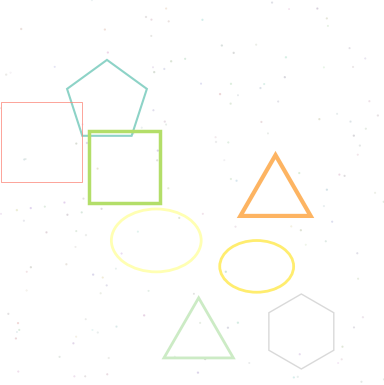[{"shape": "pentagon", "thickness": 1.5, "radius": 0.54, "center": [0.278, 0.735]}, {"shape": "oval", "thickness": 2, "radius": 0.58, "center": [0.406, 0.376]}, {"shape": "square", "thickness": 0.5, "radius": 0.52, "center": [0.107, 0.631]}, {"shape": "triangle", "thickness": 3, "radius": 0.53, "center": [0.716, 0.492]}, {"shape": "square", "thickness": 2.5, "radius": 0.46, "center": [0.323, 0.566]}, {"shape": "hexagon", "thickness": 1, "radius": 0.49, "center": [0.783, 0.139]}, {"shape": "triangle", "thickness": 2, "radius": 0.52, "center": [0.516, 0.122]}, {"shape": "oval", "thickness": 2, "radius": 0.48, "center": [0.667, 0.308]}]